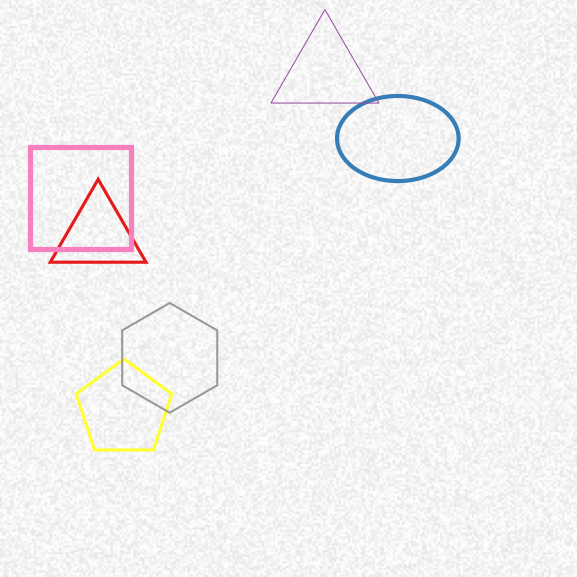[{"shape": "triangle", "thickness": 1.5, "radius": 0.48, "center": [0.17, 0.593]}, {"shape": "oval", "thickness": 2, "radius": 0.53, "center": [0.689, 0.759]}, {"shape": "triangle", "thickness": 0.5, "radius": 0.54, "center": [0.563, 0.875]}, {"shape": "pentagon", "thickness": 1.5, "radius": 0.44, "center": [0.215, 0.29]}, {"shape": "square", "thickness": 2.5, "radius": 0.44, "center": [0.139, 0.656]}, {"shape": "hexagon", "thickness": 1, "radius": 0.48, "center": [0.294, 0.379]}]